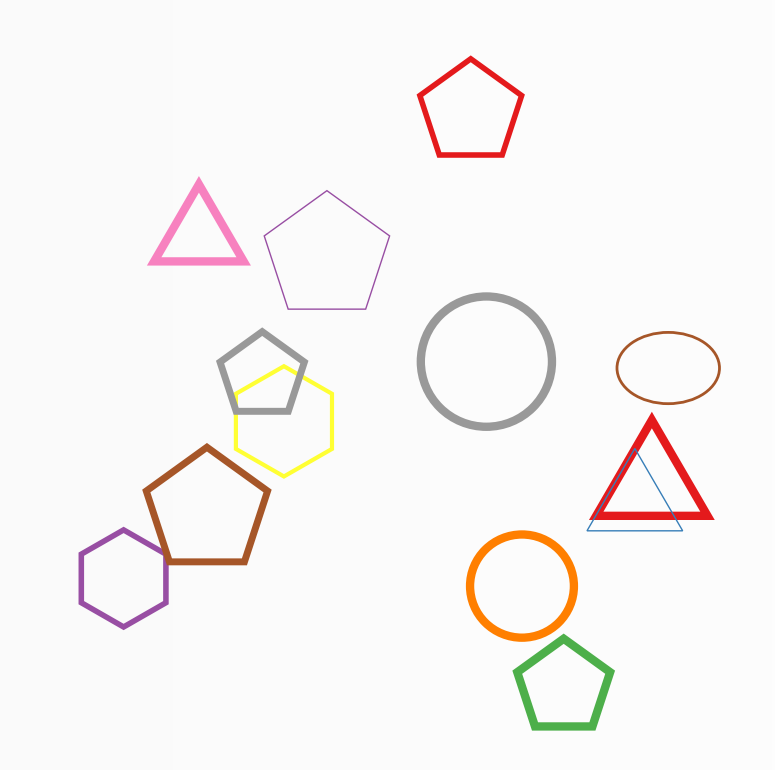[{"shape": "triangle", "thickness": 3, "radius": 0.41, "center": [0.841, 0.372]}, {"shape": "pentagon", "thickness": 2, "radius": 0.35, "center": [0.607, 0.855]}, {"shape": "triangle", "thickness": 0.5, "radius": 0.36, "center": [0.819, 0.346]}, {"shape": "pentagon", "thickness": 3, "radius": 0.31, "center": [0.727, 0.108]}, {"shape": "pentagon", "thickness": 0.5, "radius": 0.43, "center": [0.422, 0.667]}, {"shape": "hexagon", "thickness": 2, "radius": 0.32, "center": [0.16, 0.249]}, {"shape": "circle", "thickness": 3, "radius": 0.34, "center": [0.674, 0.239]}, {"shape": "hexagon", "thickness": 1.5, "radius": 0.36, "center": [0.366, 0.453]}, {"shape": "oval", "thickness": 1, "radius": 0.33, "center": [0.862, 0.522]}, {"shape": "pentagon", "thickness": 2.5, "radius": 0.41, "center": [0.267, 0.337]}, {"shape": "triangle", "thickness": 3, "radius": 0.33, "center": [0.257, 0.694]}, {"shape": "pentagon", "thickness": 2.5, "radius": 0.29, "center": [0.338, 0.512]}, {"shape": "circle", "thickness": 3, "radius": 0.42, "center": [0.628, 0.53]}]